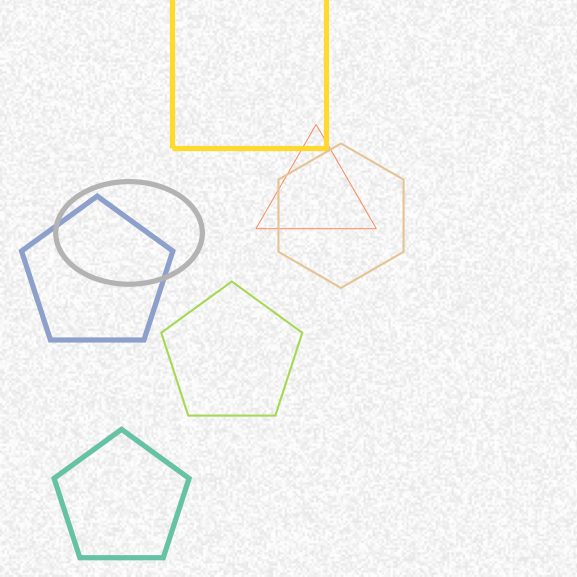[{"shape": "pentagon", "thickness": 2.5, "radius": 0.61, "center": [0.211, 0.133]}, {"shape": "triangle", "thickness": 0.5, "radius": 0.6, "center": [0.547, 0.663]}, {"shape": "pentagon", "thickness": 2.5, "radius": 0.69, "center": [0.168, 0.522]}, {"shape": "pentagon", "thickness": 1, "radius": 0.64, "center": [0.401, 0.383]}, {"shape": "square", "thickness": 2.5, "radius": 0.67, "center": [0.431, 0.876]}, {"shape": "hexagon", "thickness": 1, "radius": 0.63, "center": [0.591, 0.626]}, {"shape": "oval", "thickness": 2.5, "radius": 0.63, "center": [0.223, 0.596]}]